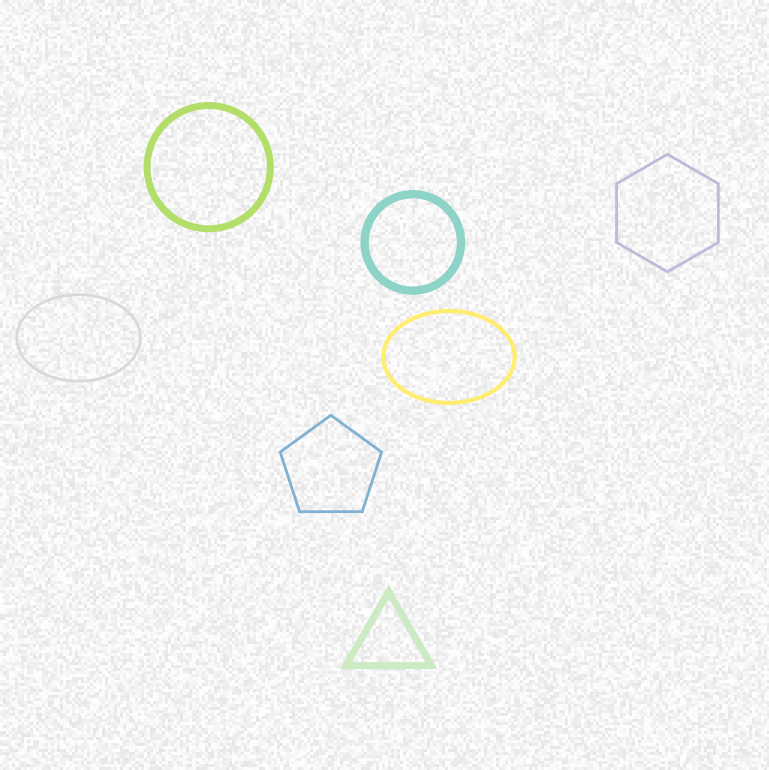[{"shape": "circle", "thickness": 3, "radius": 0.31, "center": [0.536, 0.685]}, {"shape": "hexagon", "thickness": 1, "radius": 0.38, "center": [0.867, 0.723]}, {"shape": "pentagon", "thickness": 1, "radius": 0.35, "center": [0.43, 0.392]}, {"shape": "circle", "thickness": 2.5, "radius": 0.4, "center": [0.271, 0.783]}, {"shape": "oval", "thickness": 1, "radius": 0.4, "center": [0.102, 0.561]}, {"shape": "triangle", "thickness": 2.5, "radius": 0.32, "center": [0.505, 0.168]}, {"shape": "oval", "thickness": 1.5, "radius": 0.43, "center": [0.583, 0.536]}]